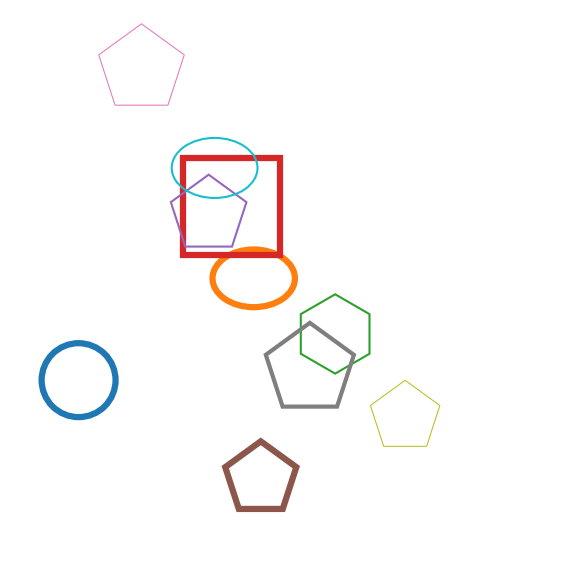[{"shape": "circle", "thickness": 3, "radius": 0.32, "center": [0.136, 0.341]}, {"shape": "oval", "thickness": 3, "radius": 0.36, "center": [0.439, 0.517]}, {"shape": "hexagon", "thickness": 1, "radius": 0.34, "center": [0.58, 0.421]}, {"shape": "square", "thickness": 3, "radius": 0.42, "center": [0.401, 0.642]}, {"shape": "pentagon", "thickness": 1, "radius": 0.34, "center": [0.361, 0.628]}, {"shape": "pentagon", "thickness": 3, "radius": 0.32, "center": [0.452, 0.17]}, {"shape": "pentagon", "thickness": 0.5, "radius": 0.39, "center": [0.245, 0.88]}, {"shape": "pentagon", "thickness": 2, "radius": 0.4, "center": [0.537, 0.36]}, {"shape": "pentagon", "thickness": 0.5, "radius": 0.32, "center": [0.702, 0.277]}, {"shape": "oval", "thickness": 1, "radius": 0.37, "center": [0.372, 0.708]}]